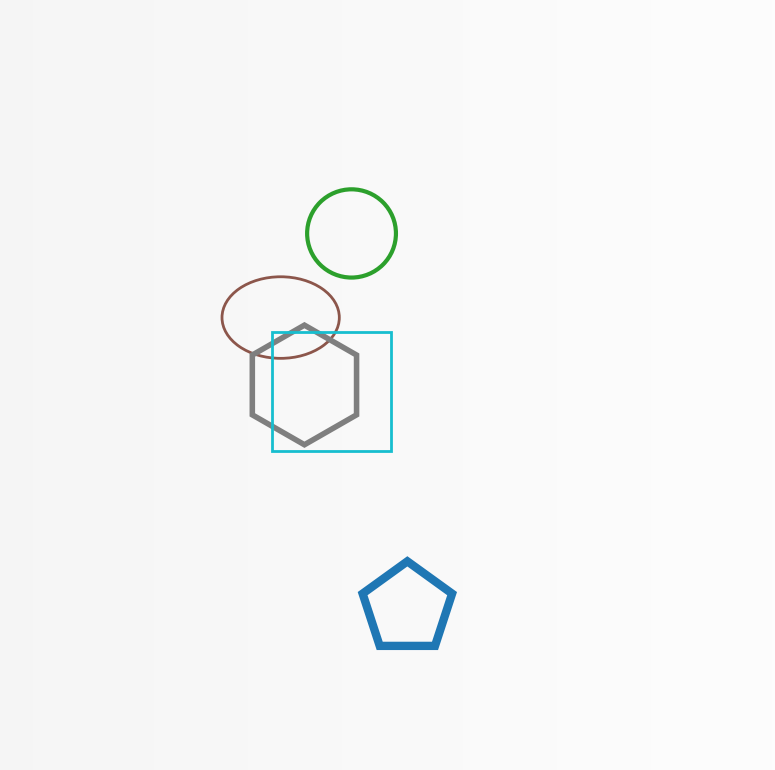[{"shape": "pentagon", "thickness": 3, "radius": 0.3, "center": [0.526, 0.21]}, {"shape": "circle", "thickness": 1.5, "radius": 0.29, "center": [0.454, 0.697]}, {"shape": "oval", "thickness": 1, "radius": 0.38, "center": [0.362, 0.588]}, {"shape": "hexagon", "thickness": 2, "radius": 0.39, "center": [0.393, 0.5]}, {"shape": "square", "thickness": 1, "radius": 0.39, "center": [0.428, 0.491]}]